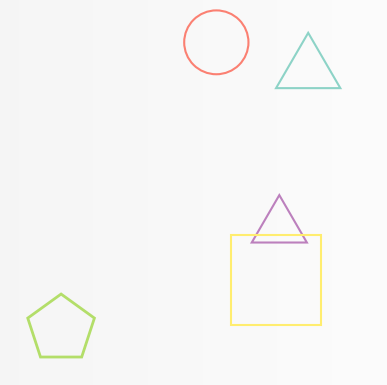[{"shape": "triangle", "thickness": 1.5, "radius": 0.48, "center": [0.795, 0.819]}, {"shape": "circle", "thickness": 1.5, "radius": 0.41, "center": [0.558, 0.89]}, {"shape": "pentagon", "thickness": 2, "radius": 0.45, "center": [0.158, 0.146]}, {"shape": "triangle", "thickness": 1.5, "radius": 0.41, "center": [0.721, 0.411]}, {"shape": "square", "thickness": 1.5, "radius": 0.58, "center": [0.713, 0.273]}]